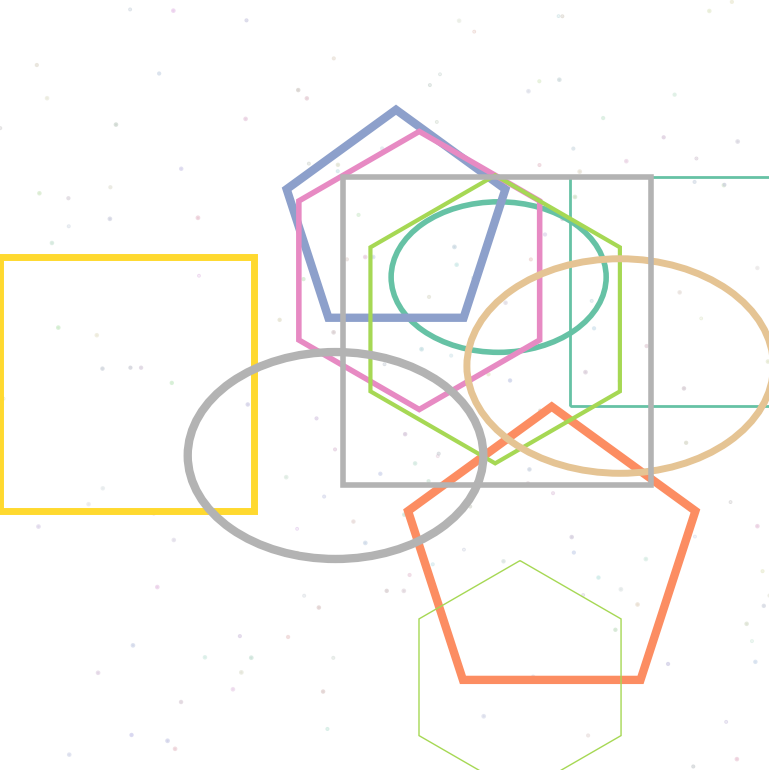[{"shape": "square", "thickness": 1, "radius": 0.75, "center": [0.89, 0.621]}, {"shape": "oval", "thickness": 2, "radius": 0.7, "center": [0.648, 0.64]}, {"shape": "pentagon", "thickness": 3, "radius": 0.98, "center": [0.717, 0.276]}, {"shape": "pentagon", "thickness": 3, "radius": 0.75, "center": [0.514, 0.708]}, {"shape": "hexagon", "thickness": 2, "radius": 0.9, "center": [0.544, 0.649]}, {"shape": "hexagon", "thickness": 0.5, "radius": 0.76, "center": [0.675, 0.12]}, {"shape": "hexagon", "thickness": 1.5, "radius": 0.94, "center": [0.643, 0.585]}, {"shape": "square", "thickness": 2.5, "radius": 0.82, "center": [0.164, 0.501]}, {"shape": "oval", "thickness": 2.5, "radius": 1.0, "center": [0.805, 0.525]}, {"shape": "oval", "thickness": 3, "radius": 0.96, "center": [0.436, 0.408]}, {"shape": "square", "thickness": 2, "radius": 1.0, "center": [0.645, 0.57]}]